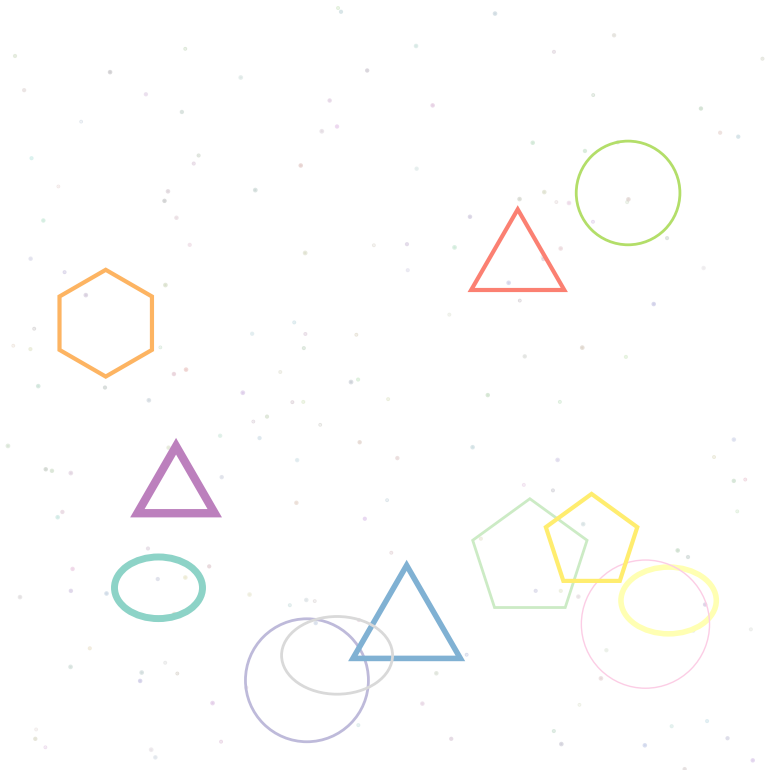[{"shape": "oval", "thickness": 2.5, "radius": 0.29, "center": [0.206, 0.237]}, {"shape": "oval", "thickness": 2, "radius": 0.31, "center": [0.868, 0.22]}, {"shape": "circle", "thickness": 1, "radius": 0.4, "center": [0.399, 0.117]}, {"shape": "triangle", "thickness": 1.5, "radius": 0.35, "center": [0.672, 0.658]}, {"shape": "triangle", "thickness": 2, "radius": 0.4, "center": [0.528, 0.185]}, {"shape": "hexagon", "thickness": 1.5, "radius": 0.35, "center": [0.137, 0.58]}, {"shape": "circle", "thickness": 1, "radius": 0.34, "center": [0.816, 0.749]}, {"shape": "circle", "thickness": 0.5, "radius": 0.42, "center": [0.838, 0.189]}, {"shape": "oval", "thickness": 1, "radius": 0.36, "center": [0.438, 0.149]}, {"shape": "triangle", "thickness": 3, "radius": 0.29, "center": [0.229, 0.362]}, {"shape": "pentagon", "thickness": 1, "radius": 0.39, "center": [0.688, 0.274]}, {"shape": "pentagon", "thickness": 1.5, "radius": 0.31, "center": [0.768, 0.296]}]